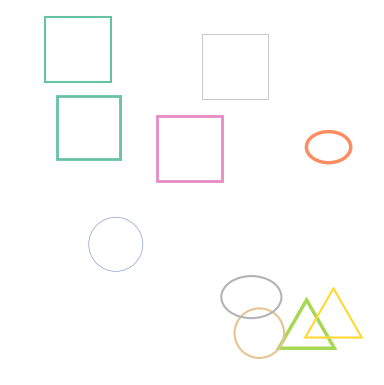[{"shape": "square", "thickness": 1.5, "radius": 0.42, "center": [0.202, 0.872]}, {"shape": "square", "thickness": 2, "radius": 0.41, "center": [0.229, 0.668]}, {"shape": "oval", "thickness": 2.5, "radius": 0.29, "center": [0.853, 0.618]}, {"shape": "circle", "thickness": 0.5, "radius": 0.35, "center": [0.301, 0.365]}, {"shape": "square", "thickness": 2, "radius": 0.42, "center": [0.492, 0.615]}, {"shape": "triangle", "thickness": 2.5, "radius": 0.42, "center": [0.796, 0.137]}, {"shape": "triangle", "thickness": 1.5, "radius": 0.42, "center": [0.866, 0.166]}, {"shape": "circle", "thickness": 1.5, "radius": 0.32, "center": [0.674, 0.135]}, {"shape": "square", "thickness": 0.5, "radius": 0.42, "center": [0.61, 0.828]}, {"shape": "oval", "thickness": 1.5, "radius": 0.39, "center": [0.653, 0.228]}]